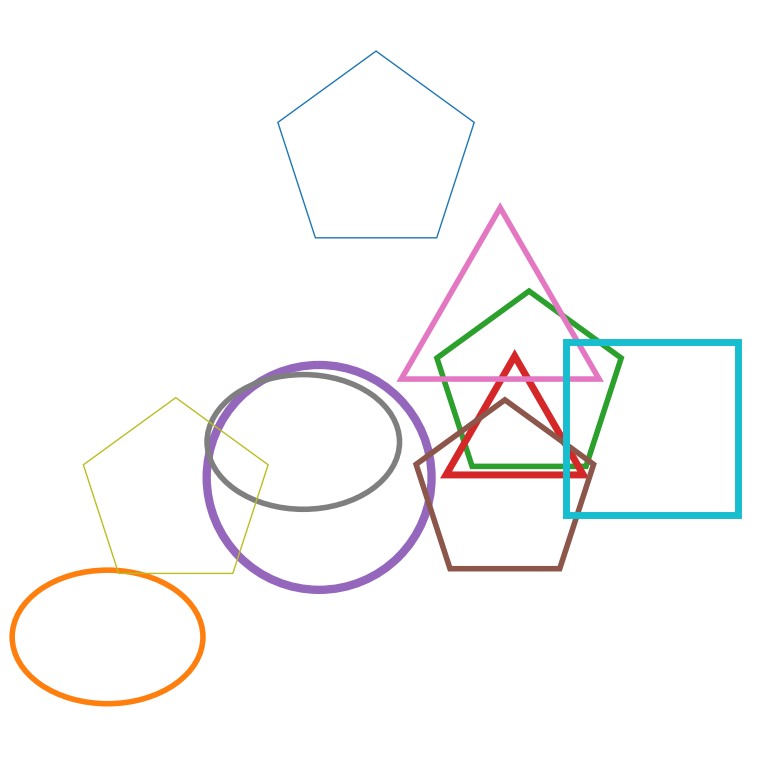[{"shape": "pentagon", "thickness": 0.5, "radius": 0.67, "center": [0.488, 0.8]}, {"shape": "oval", "thickness": 2, "radius": 0.62, "center": [0.14, 0.173]}, {"shape": "pentagon", "thickness": 2, "radius": 0.63, "center": [0.687, 0.496]}, {"shape": "triangle", "thickness": 2.5, "radius": 0.51, "center": [0.668, 0.435]}, {"shape": "circle", "thickness": 3, "radius": 0.73, "center": [0.414, 0.38]}, {"shape": "pentagon", "thickness": 2, "radius": 0.61, "center": [0.656, 0.359]}, {"shape": "triangle", "thickness": 2, "radius": 0.74, "center": [0.65, 0.582]}, {"shape": "oval", "thickness": 2, "radius": 0.62, "center": [0.394, 0.426]}, {"shape": "pentagon", "thickness": 0.5, "radius": 0.63, "center": [0.228, 0.357]}, {"shape": "square", "thickness": 2.5, "radius": 0.56, "center": [0.846, 0.444]}]